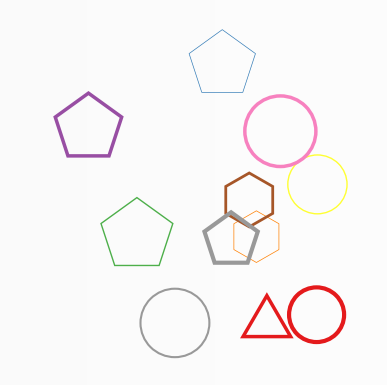[{"shape": "triangle", "thickness": 2.5, "radius": 0.35, "center": [0.689, 0.161]}, {"shape": "circle", "thickness": 3, "radius": 0.36, "center": [0.817, 0.183]}, {"shape": "pentagon", "thickness": 0.5, "radius": 0.45, "center": [0.574, 0.833]}, {"shape": "pentagon", "thickness": 1, "radius": 0.49, "center": [0.353, 0.389]}, {"shape": "pentagon", "thickness": 2.5, "radius": 0.45, "center": [0.228, 0.668]}, {"shape": "hexagon", "thickness": 0.5, "radius": 0.34, "center": [0.662, 0.385]}, {"shape": "circle", "thickness": 1, "radius": 0.38, "center": [0.819, 0.521]}, {"shape": "hexagon", "thickness": 2, "radius": 0.35, "center": [0.643, 0.481]}, {"shape": "circle", "thickness": 2.5, "radius": 0.46, "center": [0.724, 0.659]}, {"shape": "pentagon", "thickness": 3, "radius": 0.36, "center": [0.596, 0.376]}, {"shape": "circle", "thickness": 1.5, "radius": 0.44, "center": [0.451, 0.161]}]